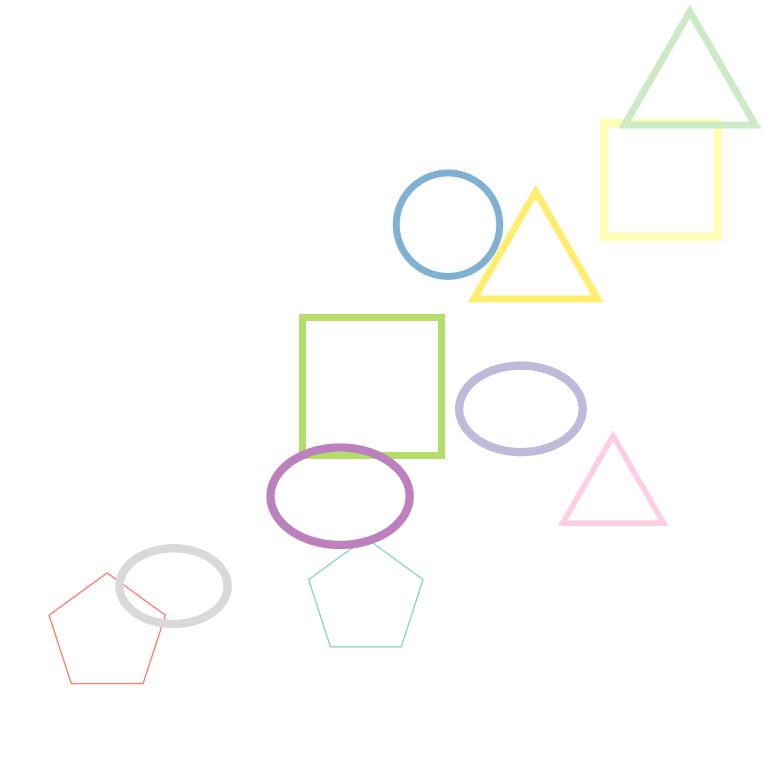[{"shape": "pentagon", "thickness": 0.5, "radius": 0.39, "center": [0.475, 0.223]}, {"shape": "square", "thickness": 3, "radius": 0.37, "center": [0.859, 0.766]}, {"shape": "oval", "thickness": 3, "radius": 0.4, "center": [0.677, 0.469]}, {"shape": "pentagon", "thickness": 0.5, "radius": 0.4, "center": [0.139, 0.177]}, {"shape": "circle", "thickness": 2.5, "radius": 0.34, "center": [0.582, 0.708]}, {"shape": "square", "thickness": 2.5, "radius": 0.45, "center": [0.482, 0.499]}, {"shape": "triangle", "thickness": 2, "radius": 0.38, "center": [0.796, 0.358]}, {"shape": "oval", "thickness": 3, "radius": 0.35, "center": [0.225, 0.239]}, {"shape": "oval", "thickness": 3, "radius": 0.45, "center": [0.442, 0.356]}, {"shape": "triangle", "thickness": 2.5, "radius": 0.49, "center": [0.896, 0.887]}, {"shape": "triangle", "thickness": 2.5, "radius": 0.46, "center": [0.696, 0.658]}]